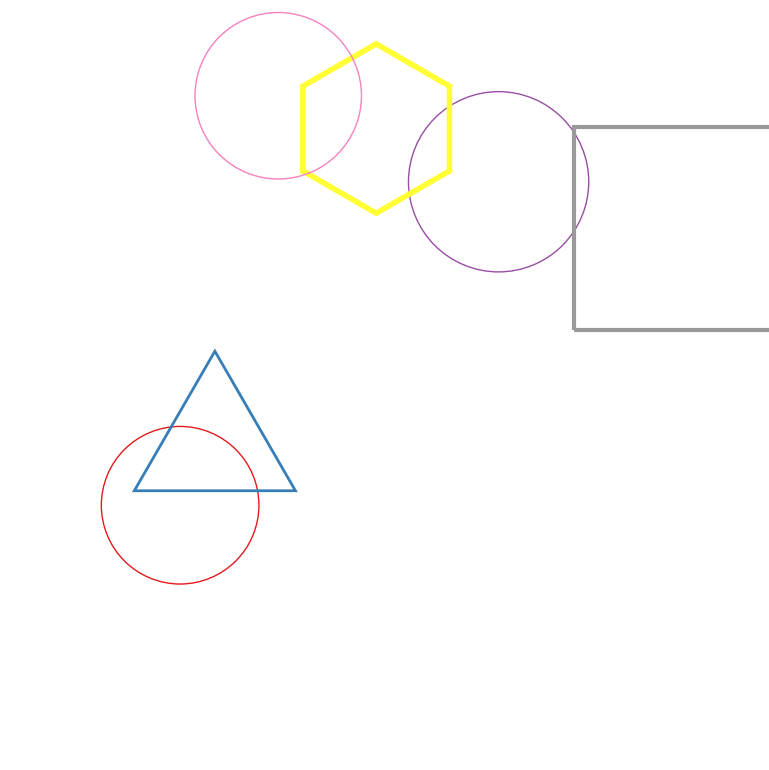[{"shape": "circle", "thickness": 0.5, "radius": 0.51, "center": [0.234, 0.344]}, {"shape": "triangle", "thickness": 1, "radius": 0.6, "center": [0.279, 0.423]}, {"shape": "circle", "thickness": 0.5, "radius": 0.59, "center": [0.648, 0.764]}, {"shape": "hexagon", "thickness": 2, "radius": 0.55, "center": [0.489, 0.833]}, {"shape": "circle", "thickness": 0.5, "radius": 0.54, "center": [0.361, 0.876]}, {"shape": "square", "thickness": 1.5, "radius": 0.66, "center": [0.878, 0.703]}]